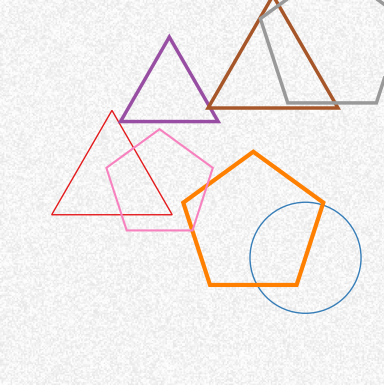[{"shape": "triangle", "thickness": 1, "radius": 0.9, "center": [0.291, 0.533]}, {"shape": "circle", "thickness": 1, "radius": 0.72, "center": [0.794, 0.33]}, {"shape": "triangle", "thickness": 2.5, "radius": 0.73, "center": [0.44, 0.757]}, {"shape": "pentagon", "thickness": 3, "radius": 0.96, "center": [0.658, 0.415]}, {"shape": "triangle", "thickness": 2.5, "radius": 0.97, "center": [0.709, 0.817]}, {"shape": "pentagon", "thickness": 1.5, "radius": 0.73, "center": [0.414, 0.519]}, {"shape": "pentagon", "thickness": 2.5, "radius": 0.98, "center": [0.863, 0.891]}]